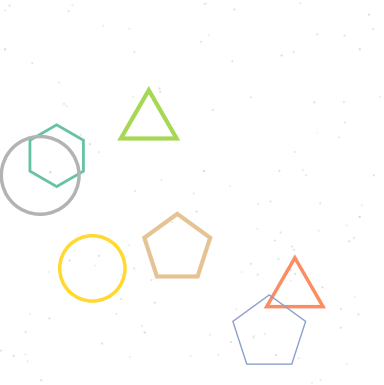[{"shape": "hexagon", "thickness": 2, "radius": 0.4, "center": [0.147, 0.596]}, {"shape": "triangle", "thickness": 2.5, "radius": 0.42, "center": [0.766, 0.246]}, {"shape": "pentagon", "thickness": 1, "radius": 0.5, "center": [0.699, 0.135]}, {"shape": "triangle", "thickness": 3, "radius": 0.42, "center": [0.386, 0.682]}, {"shape": "circle", "thickness": 2.5, "radius": 0.42, "center": [0.24, 0.303]}, {"shape": "pentagon", "thickness": 3, "radius": 0.45, "center": [0.46, 0.355]}, {"shape": "circle", "thickness": 2.5, "radius": 0.5, "center": [0.104, 0.544]}]